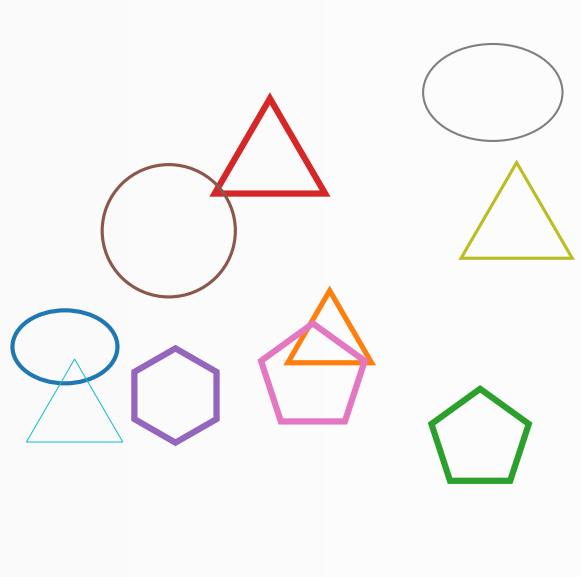[{"shape": "oval", "thickness": 2, "radius": 0.45, "center": [0.112, 0.399]}, {"shape": "triangle", "thickness": 2.5, "radius": 0.42, "center": [0.567, 0.413]}, {"shape": "pentagon", "thickness": 3, "radius": 0.44, "center": [0.826, 0.238]}, {"shape": "triangle", "thickness": 3, "radius": 0.55, "center": [0.464, 0.719]}, {"shape": "hexagon", "thickness": 3, "radius": 0.41, "center": [0.302, 0.314]}, {"shape": "circle", "thickness": 1.5, "radius": 0.57, "center": [0.29, 0.6]}, {"shape": "pentagon", "thickness": 3, "radius": 0.47, "center": [0.538, 0.345]}, {"shape": "oval", "thickness": 1, "radius": 0.6, "center": [0.848, 0.839]}, {"shape": "triangle", "thickness": 1.5, "radius": 0.55, "center": [0.889, 0.607]}, {"shape": "triangle", "thickness": 0.5, "radius": 0.48, "center": [0.128, 0.282]}]